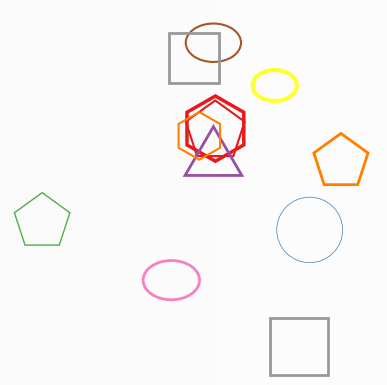[{"shape": "pentagon", "thickness": 1.5, "radius": 0.4, "center": [0.555, 0.659]}, {"shape": "hexagon", "thickness": 2.5, "radius": 0.42, "center": [0.556, 0.666]}, {"shape": "circle", "thickness": 0.5, "radius": 0.43, "center": [0.799, 0.403]}, {"shape": "pentagon", "thickness": 1, "radius": 0.38, "center": [0.109, 0.424]}, {"shape": "triangle", "thickness": 2, "radius": 0.42, "center": [0.551, 0.587]}, {"shape": "pentagon", "thickness": 2, "radius": 0.37, "center": [0.88, 0.58]}, {"shape": "hexagon", "thickness": 1.5, "radius": 0.31, "center": [0.514, 0.647]}, {"shape": "oval", "thickness": 3, "radius": 0.29, "center": [0.709, 0.778]}, {"shape": "oval", "thickness": 1.5, "radius": 0.36, "center": [0.551, 0.889]}, {"shape": "oval", "thickness": 2, "radius": 0.36, "center": [0.442, 0.272]}, {"shape": "square", "thickness": 2, "radius": 0.37, "center": [0.772, 0.1]}, {"shape": "square", "thickness": 2, "radius": 0.32, "center": [0.501, 0.849]}]